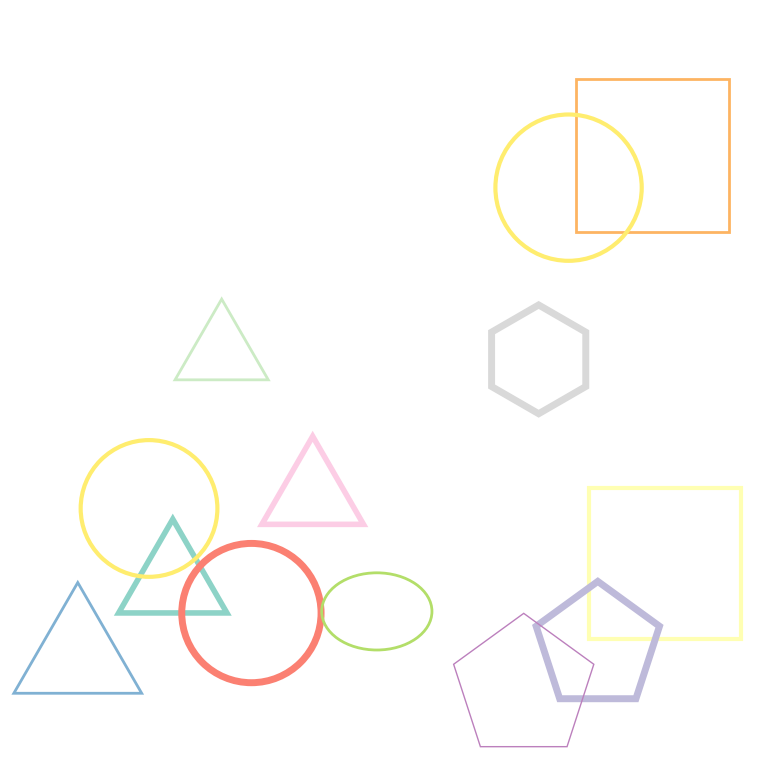[{"shape": "triangle", "thickness": 2, "radius": 0.41, "center": [0.224, 0.245]}, {"shape": "square", "thickness": 1.5, "radius": 0.49, "center": [0.864, 0.268]}, {"shape": "pentagon", "thickness": 2.5, "radius": 0.42, "center": [0.776, 0.161]}, {"shape": "circle", "thickness": 2.5, "radius": 0.45, "center": [0.327, 0.204]}, {"shape": "triangle", "thickness": 1, "radius": 0.48, "center": [0.101, 0.148]}, {"shape": "square", "thickness": 1, "radius": 0.5, "center": [0.847, 0.798]}, {"shape": "oval", "thickness": 1, "radius": 0.36, "center": [0.489, 0.206]}, {"shape": "triangle", "thickness": 2, "radius": 0.38, "center": [0.406, 0.357]}, {"shape": "hexagon", "thickness": 2.5, "radius": 0.35, "center": [0.7, 0.533]}, {"shape": "pentagon", "thickness": 0.5, "radius": 0.48, "center": [0.68, 0.108]}, {"shape": "triangle", "thickness": 1, "radius": 0.35, "center": [0.288, 0.542]}, {"shape": "circle", "thickness": 1.5, "radius": 0.44, "center": [0.194, 0.34]}, {"shape": "circle", "thickness": 1.5, "radius": 0.48, "center": [0.738, 0.756]}]